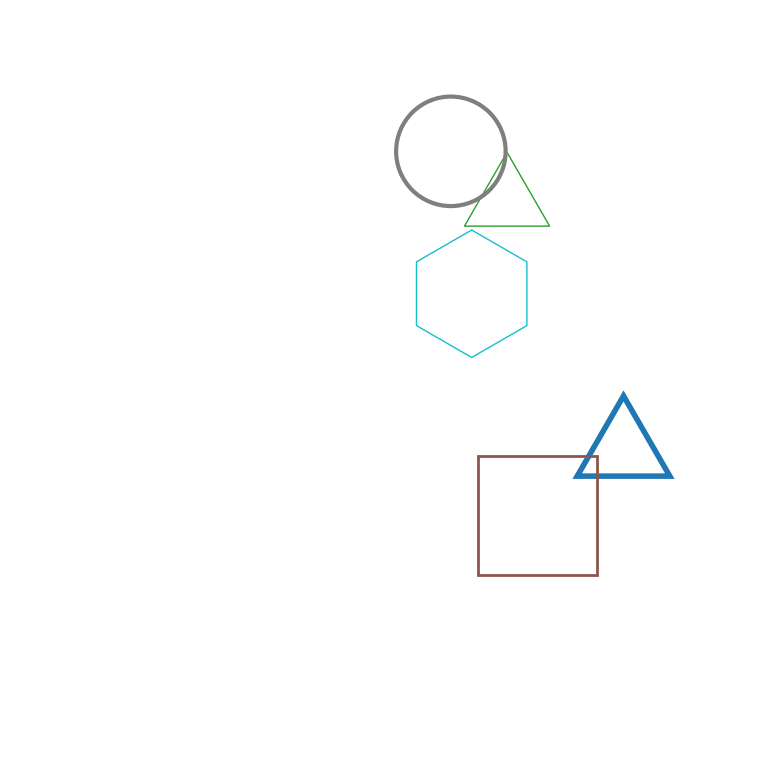[{"shape": "triangle", "thickness": 2, "radius": 0.35, "center": [0.81, 0.416]}, {"shape": "triangle", "thickness": 0.5, "radius": 0.32, "center": [0.658, 0.738]}, {"shape": "square", "thickness": 1, "radius": 0.39, "center": [0.698, 0.331]}, {"shape": "circle", "thickness": 1.5, "radius": 0.36, "center": [0.586, 0.803]}, {"shape": "hexagon", "thickness": 0.5, "radius": 0.41, "center": [0.613, 0.619]}]